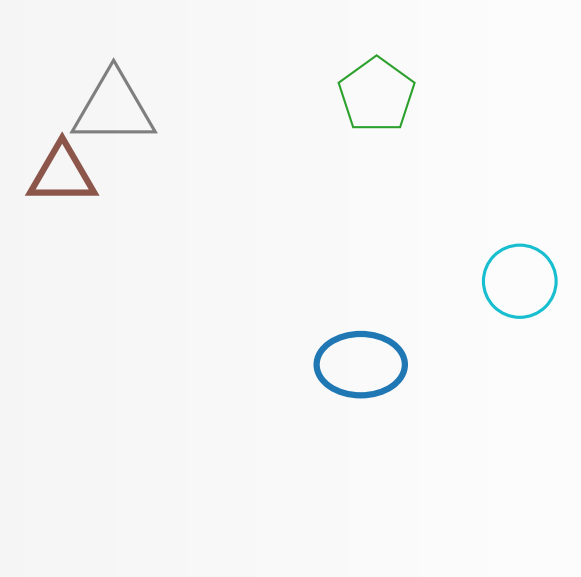[{"shape": "oval", "thickness": 3, "radius": 0.38, "center": [0.621, 0.368]}, {"shape": "pentagon", "thickness": 1, "radius": 0.34, "center": [0.648, 0.835]}, {"shape": "triangle", "thickness": 3, "radius": 0.32, "center": [0.107, 0.697]}, {"shape": "triangle", "thickness": 1.5, "radius": 0.41, "center": [0.195, 0.812]}, {"shape": "circle", "thickness": 1.5, "radius": 0.31, "center": [0.894, 0.512]}]